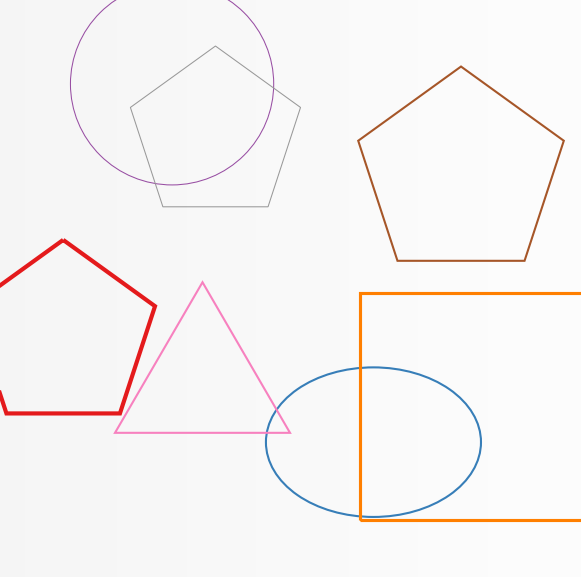[{"shape": "pentagon", "thickness": 2, "radius": 0.83, "center": [0.109, 0.418]}, {"shape": "oval", "thickness": 1, "radius": 0.93, "center": [0.643, 0.233]}, {"shape": "circle", "thickness": 0.5, "radius": 0.87, "center": [0.296, 0.854]}, {"shape": "square", "thickness": 1.5, "radius": 0.98, "center": [0.817, 0.296]}, {"shape": "pentagon", "thickness": 1, "radius": 0.93, "center": [0.793, 0.698]}, {"shape": "triangle", "thickness": 1, "radius": 0.87, "center": [0.348, 0.337]}, {"shape": "pentagon", "thickness": 0.5, "radius": 0.77, "center": [0.371, 0.766]}]